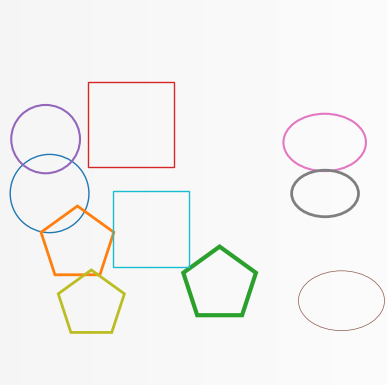[{"shape": "circle", "thickness": 1, "radius": 0.51, "center": [0.128, 0.497]}, {"shape": "pentagon", "thickness": 2, "radius": 0.49, "center": [0.2, 0.366]}, {"shape": "pentagon", "thickness": 3, "radius": 0.49, "center": [0.567, 0.261]}, {"shape": "square", "thickness": 1, "radius": 0.55, "center": [0.337, 0.676]}, {"shape": "circle", "thickness": 1.5, "radius": 0.44, "center": [0.118, 0.639]}, {"shape": "oval", "thickness": 0.5, "radius": 0.56, "center": [0.881, 0.219]}, {"shape": "oval", "thickness": 1.5, "radius": 0.53, "center": [0.838, 0.63]}, {"shape": "oval", "thickness": 2, "radius": 0.43, "center": [0.839, 0.497]}, {"shape": "pentagon", "thickness": 2, "radius": 0.45, "center": [0.236, 0.209]}, {"shape": "square", "thickness": 1, "radius": 0.49, "center": [0.39, 0.404]}]